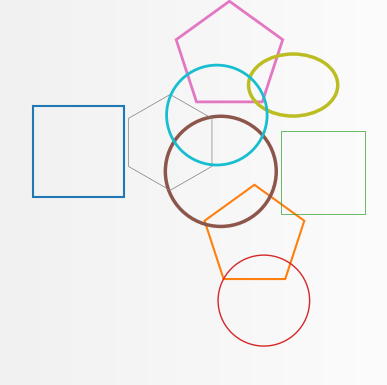[{"shape": "square", "thickness": 1.5, "radius": 0.59, "center": [0.202, 0.605]}, {"shape": "pentagon", "thickness": 1.5, "radius": 0.68, "center": [0.657, 0.385]}, {"shape": "square", "thickness": 0.5, "radius": 0.54, "center": [0.834, 0.552]}, {"shape": "circle", "thickness": 1, "radius": 0.59, "center": [0.681, 0.219]}, {"shape": "circle", "thickness": 2.5, "radius": 0.72, "center": [0.57, 0.555]}, {"shape": "pentagon", "thickness": 2, "radius": 0.72, "center": [0.592, 0.852]}, {"shape": "hexagon", "thickness": 0.5, "radius": 0.62, "center": [0.439, 0.63]}, {"shape": "oval", "thickness": 2.5, "radius": 0.58, "center": [0.757, 0.779]}, {"shape": "circle", "thickness": 2, "radius": 0.65, "center": [0.56, 0.701]}]